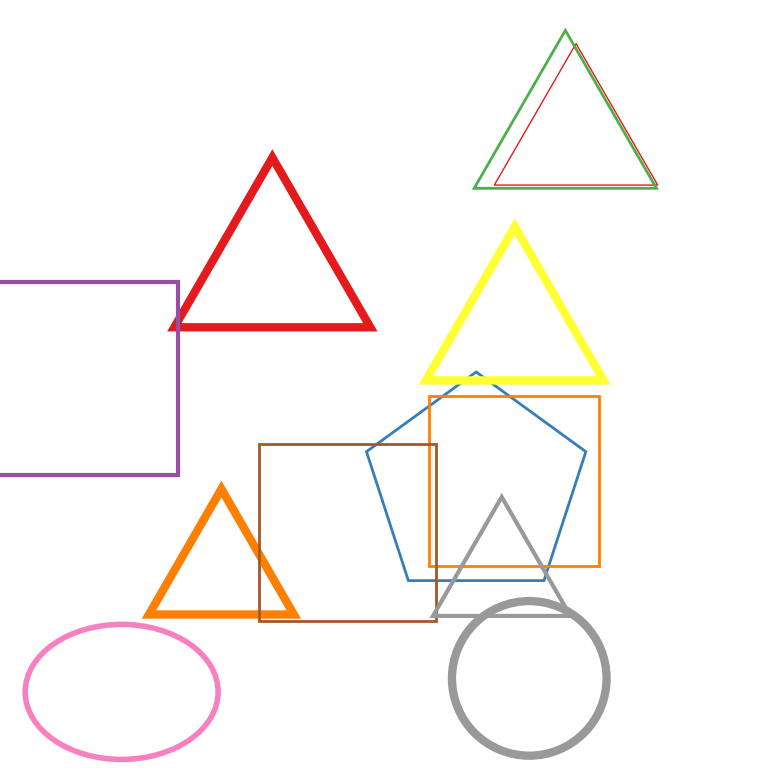[{"shape": "triangle", "thickness": 3, "radius": 0.73, "center": [0.354, 0.648]}, {"shape": "triangle", "thickness": 0.5, "radius": 0.61, "center": [0.748, 0.821]}, {"shape": "pentagon", "thickness": 1, "radius": 0.75, "center": [0.618, 0.367]}, {"shape": "triangle", "thickness": 1, "radius": 0.68, "center": [0.734, 0.824]}, {"shape": "square", "thickness": 1.5, "radius": 0.63, "center": [0.106, 0.508]}, {"shape": "triangle", "thickness": 3, "radius": 0.54, "center": [0.288, 0.256]}, {"shape": "square", "thickness": 1, "radius": 0.55, "center": [0.668, 0.375]}, {"shape": "triangle", "thickness": 3, "radius": 0.67, "center": [0.668, 0.573]}, {"shape": "square", "thickness": 1, "radius": 0.58, "center": [0.452, 0.308]}, {"shape": "oval", "thickness": 2, "radius": 0.63, "center": [0.158, 0.101]}, {"shape": "circle", "thickness": 3, "radius": 0.5, "center": [0.687, 0.119]}, {"shape": "triangle", "thickness": 1.5, "radius": 0.52, "center": [0.652, 0.252]}]